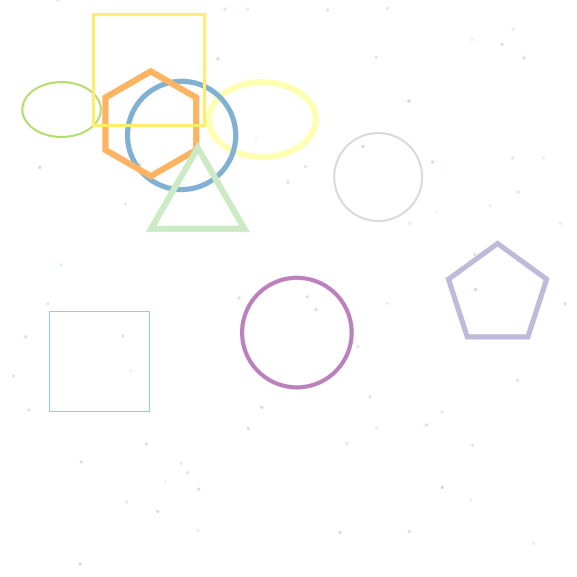[{"shape": "square", "thickness": 0.5, "radius": 0.43, "center": [0.172, 0.374]}, {"shape": "oval", "thickness": 3, "radius": 0.46, "center": [0.454, 0.792]}, {"shape": "pentagon", "thickness": 2.5, "radius": 0.45, "center": [0.862, 0.488]}, {"shape": "circle", "thickness": 2.5, "radius": 0.47, "center": [0.314, 0.765]}, {"shape": "hexagon", "thickness": 3, "radius": 0.45, "center": [0.261, 0.785]}, {"shape": "oval", "thickness": 1, "radius": 0.34, "center": [0.107, 0.81]}, {"shape": "circle", "thickness": 1, "radius": 0.38, "center": [0.655, 0.693]}, {"shape": "circle", "thickness": 2, "radius": 0.47, "center": [0.514, 0.423]}, {"shape": "triangle", "thickness": 3, "radius": 0.47, "center": [0.342, 0.65]}, {"shape": "square", "thickness": 1.5, "radius": 0.48, "center": [0.257, 0.879]}]